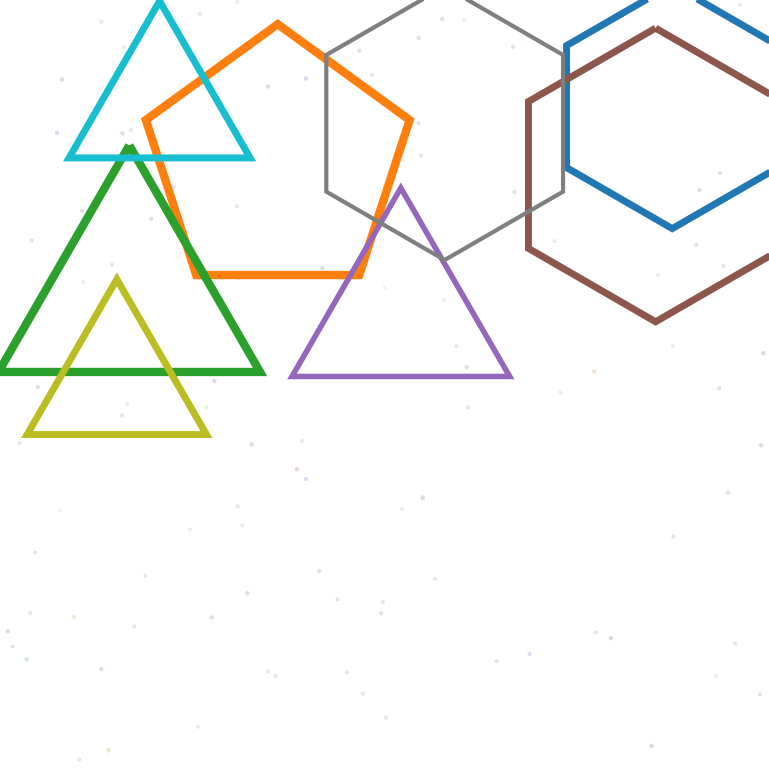[{"shape": "hexagon", "thickness": 2.5, "radius": 0.79, "center": [0.873, 0.862]}, {"shape": "pentagon", "thickness": 3, "radius": 0.9, "center": [0.361, 0.789]}, {"shape": "triangle", "thickness": 3, "radius": 0.98, "center": [0.168, 0.615]}, {"shape": "triangle", "thickness": 2, "radius": 0.82, "center": [0.521, 0.593]}, {"shape": "hexagon", "thickness": 2.5, "radius": 0.95, "center": [0.851, 0.773]}, {"shape": "hexagon", "thickness": 1.5, "radius": 0.89, "center": [0.577, 0.84]}, {"shape": "triangle", "thickness": 2.5, "radius": 0.67, "center": [0.152, 0.503]}, {"shape": "triangle", "thickness": 2.5, "radius": 0.68, "center": [0.207, 0.863]}]